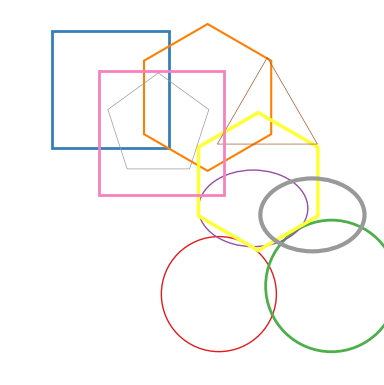[{"shape": "circle", "thickness": 1, "radius": 0.75, "center": [0.568, 0.236]}, {"shape": "square", "thickness": 2, "radius": 0.76, "center": [0.287, 0.768]}, {"shape": "circle", "thickness": 2, "radius": 0.85, "center": [0.861, 0.257]}, {"shape": "oval", "thickness": 1, "radius": 0.71, "center": [0.658, 0.459]}, {"shape": "hexagon", "thickness": 1.5, "radius": 0.95, "center": [0.539, 0.747]}, {"shape": "hexagon", "thickness": 2.5, "radius": 0.89, "center": [0.671, 0.528]}, {"shape": "triangle", "thickness": 0.5, "radius": 0.75, "center": [0.694, 0.701]}, {"shape": "square", "thickness": 2, "radius": 0.81, "center": [0.419, 0.655]}, {"shape": "oval", "thickness": 3, "radius": 0.68, "center": [0.811, 0.442]}, {"shape": "pentagon", "thickness": 0.5, "radius": 0.69, "center": [0.411, 0.673]}]